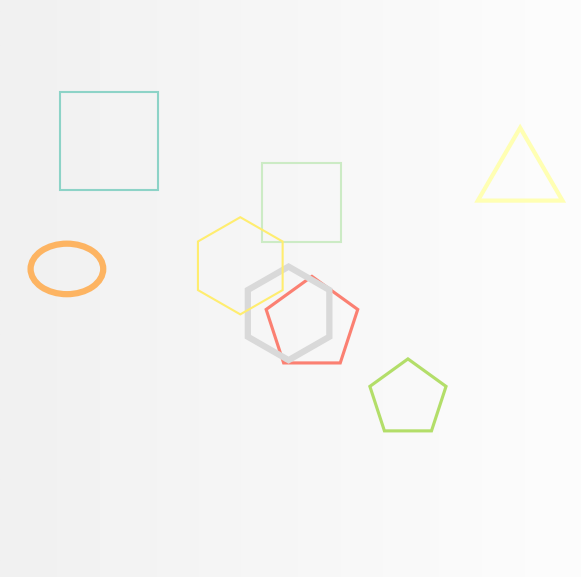[{"shape": "square", "thickness": 1, "radius": 0.42, "center": [0.187, 0.756]}, {"shape": "triangle", "thickness": 2, "radius": 0.42, "center": [0.895, 0.694]}, {"shape": "pentagon", "thickness": 1.5, "radius": 0.41, "center": [0.537, 0.438]}, {"shape": "oval", "thickness": 3, "radius": 0.31, "center": [0.115, 0.533]}, {"shape": "pentagon", "thickness": 1.5, "radius": 0.34, "center": [0.702, 0.309]}, {"shape": "hexagon", "thickness": 3, "radius": 0.4, "center": [0.497, 0.456]}, {"shape": "square", "thickness": 1, "radius": 0.34, "center": [0.519, 0.649]}, {"shape": "hexagon", "thickness": 1, "radius": 0.42, "center": [0.413, 0.539]}]